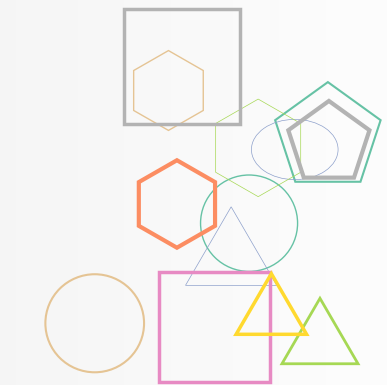[{"shape": "pentagon", "thickness": 1.5, "radius": 0.72, "center": [0.846, 0.644]}, {"shape": "circle", "thickness": 1, "radius": 0.63, "center": [0.643, 0.42]}, {"shape": "hexagon", "thickness": 3, "radius": 0.57, "center": [0.457, 0.47]}, {"shape": "triangle", "thickness": 0.5, "radius": 0.68, "center": [0.597, 0.327]}, {"shape": "oval", "thickness": 0.5, "radius": 0.56, "center": [0.761, 0.612]}, {"shape": "square", "thickness": 2.5, "radius": 0.72, "center": [0.553, 0.15]}, {"shape": "triangle", "thickness": 2, "radius": 0.57, "center": [0.826, 0.112]}, {"shape": "hexagon", "thickness": 0.5, "radius": 0.63, "center": [0.666, 0.616]}, {"shape": "triangle", "thickness": 2.5, "radius": 0.53, "center": [0.7, 0.184]}, {"shape": "circle", "thickness": 1.5, "radius": 0.64, "center": [0.244, 0.16]}, {"shape": "hexagon", "thickness": 1, "radius": 0.52, "center": [0.435, 0.765]}, {"shape": "pentagon", "thickness": 3, "radius": 0.55, "center": [0.849, 0.628]}, {"shape": "square", "thickness": 2.5, "radius": 0.75, "center": [0.47, 0.827]}]